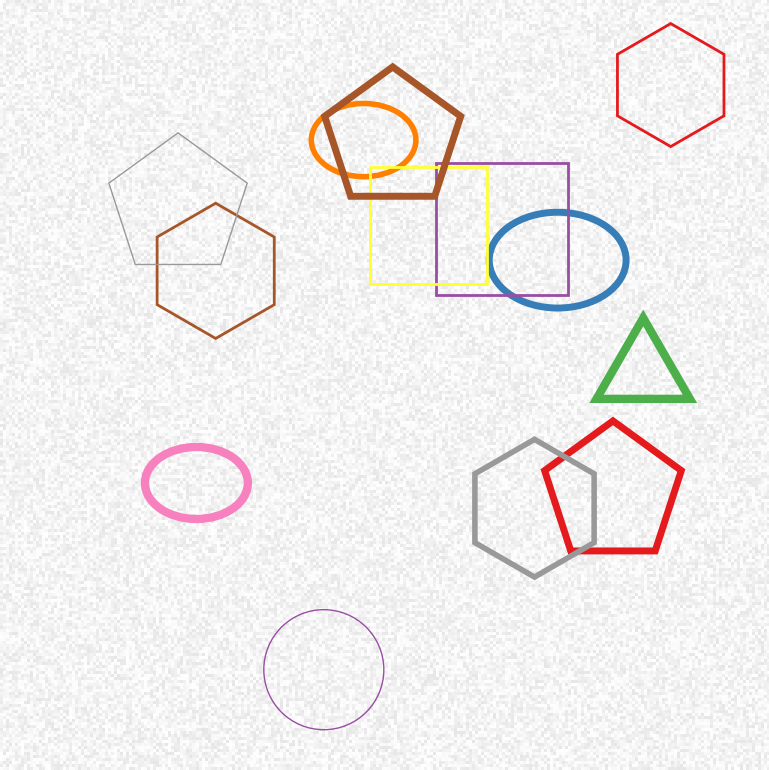[{"shape": "pentagon", "thickness": 2.5, "radius": 0.47, "center": [0.796, 0.36]}, {"shape": "hexagon", "thickness": 1, "radius": 0.4, "center": [0.871, 0.89]}, {"shape": "oval", "thickness": 2.5, "radius": 0.44, "center": [0.724, 0.662]}, {"shape": "triangle", "thickness": 3, "radius": 0.35, "center": [0.835, 0.517]}, {"shape": "circle", "thickness": 0.5, "radius": 0.39, "center": [0.421, 0.13]}, {"shape": "square", "thickness": 1, "radius": 0.43, "center": [0.652, 0.702]}, {"shape": "oval", "thickness": 2, "radius": 0.34, "center": [0.472, 0.818]}, {"shape": "square", "thickness": 1, "radius": 0.38, "center": [0.557, 0.707]}, {"shape": "pentagon", "thickness": 2.5, "radius": 0.46, "center": [0.51, 0.82]}, {"shape": "hexagon", "thickness": 1, "radius": 0.44, "center": [0.28, 0.648]}, {"shape": "oval", "thickness": 3, "radius": 0.33, "center": [0.255, 0.373]}, {"shape": "hexagon", "thickness": 2, "radius": 0.45, "center": [0.694, 0.34]}, {"shape": "pentagon", "thickness": 0.5, "radius": 0.47, "center": [0.231, 0.733]}]